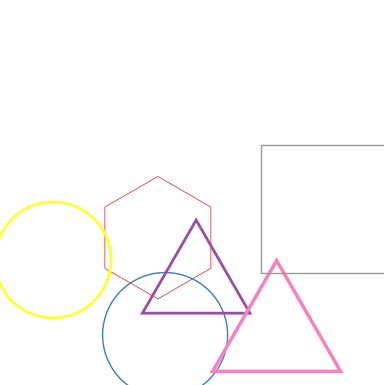[{"shape": "hexagon", "thickness": 0.5, "radius": 0.79, "center": [0.41, 0.383]}, {"shape": "circle", "thickness": 1, "radius": 0.81, "center": [0.429, 0.13]}, {"shape": "triangle", "thickness": 2, "radius": 0.81, "center": [0.51, 0.267]}, {"shape": "circle", "thickness": 2, "radius": 0.75, "center": [0.138, 0.325]}, {"shape": "triangle", "thickness": 2.5, "radius": 0.96, "center": [0.718, 0.131]}, {"shape": "square", "thickness": 1, "radius": 0.83, "center": [0.843, 0.457]}]